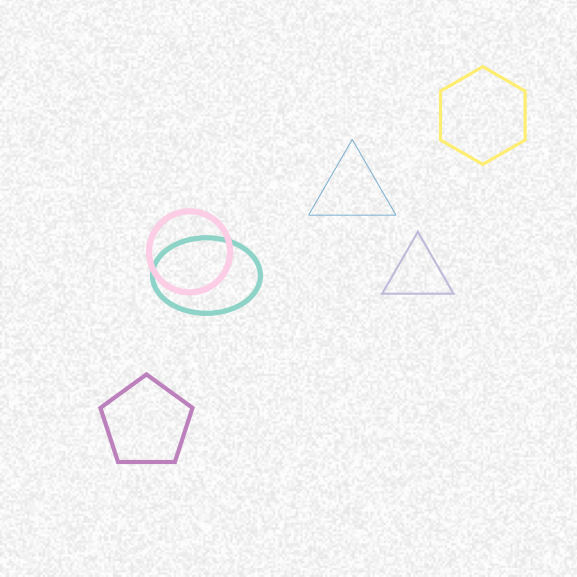[{"shape": "oval", "thickness": 2.5, "radius": 0.47, "center": [0.357, 0.522]}, {"shape": "triangle", "thickness": 1, "radius": 0.36, "center": [0.724, 0.526]}, {"shape": "triangle", "thickness": 0.5, "radius": 0.44, "center": [0.61, 0.67]}, {"shape": "circle", "thickness": 3, "radius": 0.35, "center": [0.328, 0.563]}, {"shape": "pentagon", "thickness": 2, "radius": 0.42, "center": [0.254, 0.267]}, {"shape": "hexagon", "thickness": 1.5, "radius": 0.42, "center": [0.836, 0.799]}]